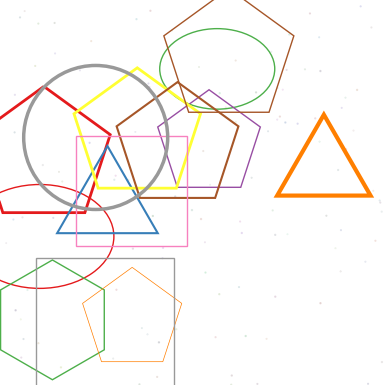[{"shape": "pentagon", "thickness": 2, "radius": 0.91, "center": [0.114, 0.594]}, {"shape": "oval", "thickness": 1, "radius": 0.96, "center": [0.103, 0.386]}, {"shape": "triangle", "thickness": 1.5, "radius": 0.75, "center": [0.279, 0.47]}, {"shape": "hexagon", "thickness": 1, "radius": 0.78, "center": [0.136, 0.169]}, {"shape": "oval", "thickness": 1, "radius": 0.75, "center": [0.564, 0.821]}, {"shape": "pentagon", "thickness": 1, "radius": 0.7, "center": [0.543, 0.627]}, {"shape": "triangle", "thickness": 3, "radius": 0.7, "center": [0.841, 0.562]}, {"shape": "pentagon", "thickness": 0.5, "radius": 0.68, "center": [0.343, 0.17]}, {"shape": "pentagon", "thickness": 2, "radius": 0.86, "center": [0.357, 0.651]}, {"shape": "pentagon", "thickness": 1.5, "radius": 0.83, "center": [0.461, 0.62]}, {"shape": "pentagon", "thickness": 1, "radius": 0.89, "center": [0.594, 0.852]}, {"shape": "square", "thickness": 1, "radius": 0.72, "center": [0.341, 0.504]}, {"shape": "square", "thickness": 1, "radius": 0.89, "center": [0.273, 0.153]}, {"shape": "circle", "thickness": 2.5, "radius": 0.94, "center": [0.249, 0.643]}]